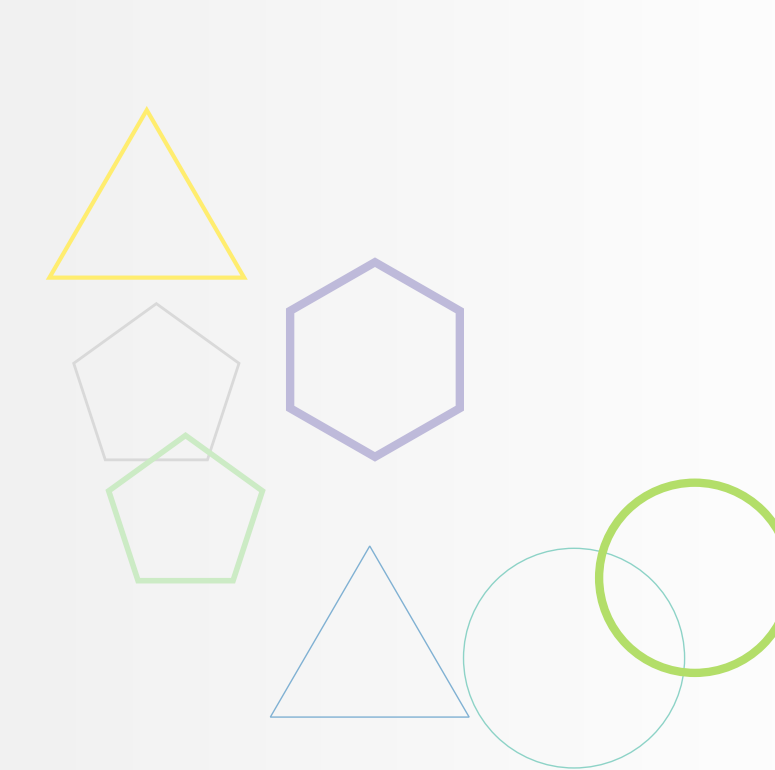[{"shape": "circle", "thickness": 0.5, "radius": 0.71, "center": [0.741, 0.145]}, {"shape": "hexagon", "thickness": 3, "radius": 0.63, "center": [0.484, 0.533]}, {"shape": "triangle", "thickness": 0.5, "radius": 0.74, "center": [0.477, 0.143]}, {"shape": "circle", "thickness": 3, "radius": 0.62, "center": [0.897, 0.25]}, {"shape": "pentagon", "thickness": 1, "radius": 0.56, "center": [0.202, 0.494]}, {"shape": "pentagon", "thickness": 2, "radius": 0.52, "center": [0.239, 0.33]}, {"shape": "triangle", "thickness": 1.5, "radius": 0.73, "center": [0.189, 0.712]}]